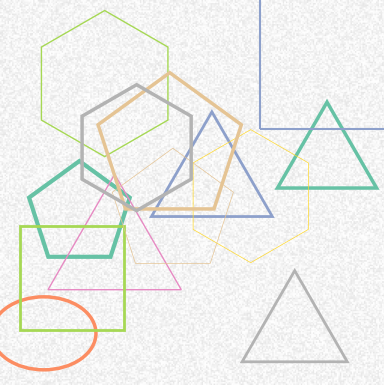[{"shape": "triangle", "thickness": 2.5, "radius": 0.74, "center": [0.849, 0.586]}, {"shape": "pentagon", "thickness": 3, "radius": 0.69, "center": [0.206, 0.444]}, {"shape": "oval", "thickness": 2.5, "radius": 0.68, "center": [0.114, 0.134]}, {"shape": "square", "thickness": 1.5, "radius": 0.98, "center": [0.87, 0.859]}, {"shape": "triangle", "thickness": 2, "radius": 0.91, "center": [0.55, 0.528]}, {"shape": "triangle", "thickness": 1, "radius": 1.0, "center": [0.298, 0.347]}, {"shape": "square", "thickness": 2, "radius": 0.67, "center": [0.186, 0.279]}, {"shape": "hexagon", "thickness": 1, "radius": 0.95, "center": [0.272, 0.783]}, {"shape": "hexagon", "thickness": 0.5, "radius": 0.86, "center": [0.651, 0.491]}, {"shape": "pentagon", "thickness": 0.5, "radius": 0.83, "center": [0.449, 0.45]}, {"shape": "pentagon", "thickness": 2.5, "radius": 0.98, "center": [0.441, 0.616]}, {"shape": "triangle", "thickness": 2, "radius": 0.79, "center": [0.765, 0.139]}, {"shape": "hexagon", "thickness": 2.5, "radius": 0.82, "center": [0.355, 0.616]}]